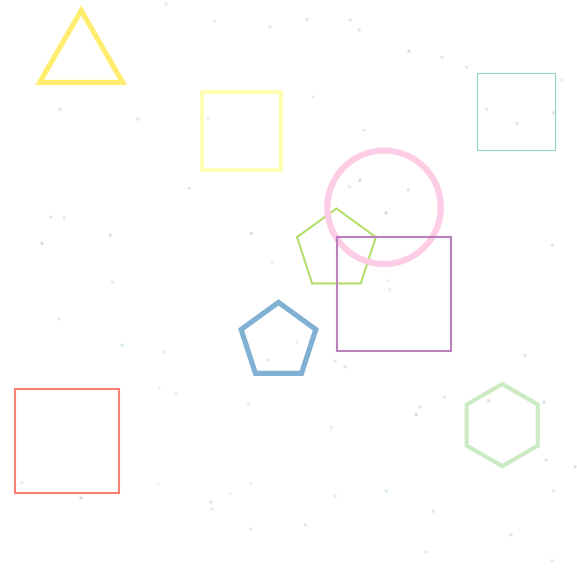[{"shape": "square", "thickness": 0.5, "radius": 0.34, "center": [0.893, 0.806]}, {"shape": "square", "thickness": 2, "radius": 0.34, "center": [0.418, 0.772]}, {"shape": "square", "thickness": 1, "radius": 0.45, "center": [0.116, 0.236]}, {"shape": "pentagon", "thickness": 2.5, "radius": 0.34, "center": [0.482, 0.408]}, {"shape": "pentagon", "thickness": 1, "radius": 0.36, "center": [0.583, 0.566]}, {"shape": "circle", "thickness": 3, "radius": 0.49, "center": [0.665, 0.64]}, {"shape": "square", "thickness": 1, "radius": 0.49, "center": [0.683, 0.49]}, {"shape": "hexagon", "thickness": 2, "radius": 0.36, "center": [0.87, 0.263]}, {"shape": "triangle", "thickness": 2.5, "radius": 0.42, "center": [0.141, 0.898]}]